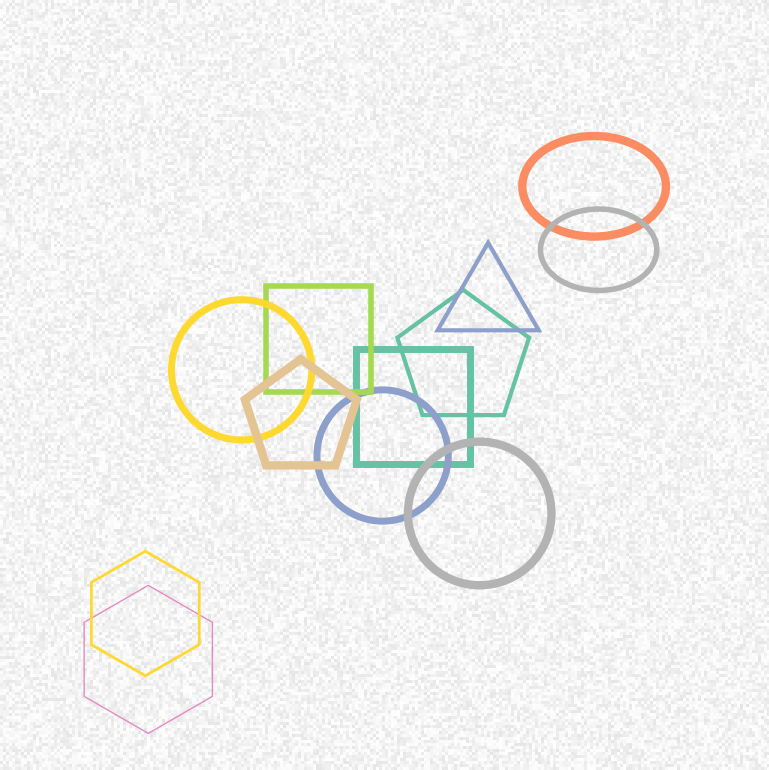[{"shape": "pentagon", "thickness": 1.5, "radius": 0.45, "center": [0.602, 0.534]}, {"shape": "square", "thickness": 2.5, "radius": 0.37, "center": [0.536, 0.472]}, {"shape": "oval", "thickness": 3, "radius": 0.47, "center": [0.772, 0.758]}, {"shape": "triangle", "thickness": 1.5, "radius": 0.38, "center": [0.634, 0.609]}, {"shape": "circle", "thickness": 2.5, "radius": 0.43, "center": [0.497, 0.408]}, {"shape": "hexagon", "thickness": 0.5, "radius": 0.48, "center": [0.193, 0.144]}, {"shape": "square", "thickness": 2, "radius": 0.34, "center": [0.414, 0.56]}, {"shape": "hexagon", "thickness": 1, "radius": 0.4, "center": [0.189, 0.203]}, {"shape": "circle", "thickness": 2.5, "radius": 0.46, "center": [0.314, 0.52]}, {"shape": "pentagon", "thickness": 3, "radius": 0.38, "center": [0.391, 0.457]}, {"shape": "oval", "thickness": 2, "radius": 0.38, "center": [0.777, 0.676]}, {"shape": "circle", "thickness": 3, "radius": 0.47, "center": [0.623, 0.333]}]